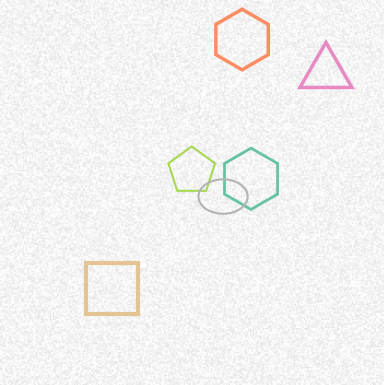[{"shape": "hexagon", "thickness": 2, "radius": 0.4, "center": [0.652, 0.536]}, {"shape": "hexagon", "thickness": 2.5, "radius": 0.39, "center": [0.629, 0.897]}, {"shape": "triangle", "thickness": 2.5, "radius": 0.39, "center": [0.847, 0.812]}, {"shape": "pentagon", "thickness": 1.5, "radius": 0.32, "center": [0.498, 0.556]}, {"shape": "square", "thickness": 3, "radius": 0.33, "center": [0.291, 0.251]}, {"shape": "oval", "thickness": 1.5, "radius": 0.32, "center": [0.579, 0.489]}]